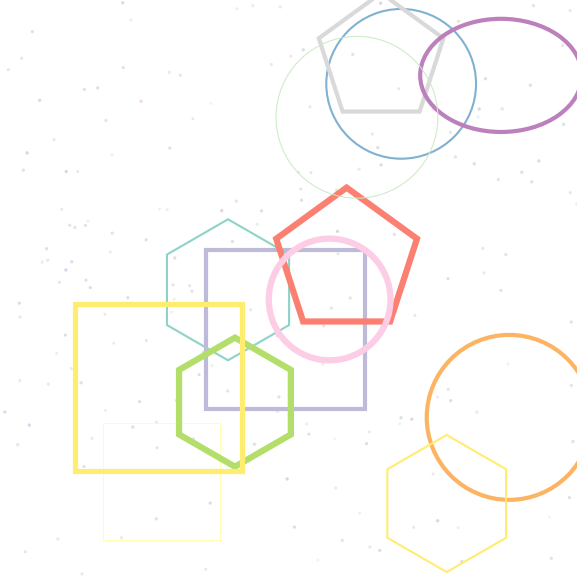[{"shape": "hexagon", "thickness": 1, "radius": 0.61, "center": [0.395, 0.497]}, {"shape": "square", "thickness": 0.5, "radius": 0.51, "center": [0.279, 0.165]}, {"shape": "square", "thickness": 2, "radius": 0.69, "center": [0.494, 0.428]}, {"shape": "pentagon", "thickness": 3, "radius": 0.64, "center": [0.6, 0.546]}, {"shape": "circle", "thickness": 1, "radius": 0.65, "center": [0.695, 0.854]}, {"shape": "circle", "thickness": 2, "radius": 0.71, "center": [0.882, 0.276]}, {"shape": "hexagon", "thickness": 3, "radius": 0.56, "center": [0.407, 0.303]}, {"shape": "circle", "thickness": 3, "radius": 0.53, "center": [0.571, 0.481]}, {"shape": "pentagon", "thickness": 2, "radius": 0.57, "center": [0.66, 0.898]}, {"shape": "oval", "thickness": 2, "radius": 0.7, "center": [0.868, 0.869]}, {"shape": "circle", "thickness": 0.5, "radius": 0.7, "center": [0.618, 0.796]}, {"shape": "square", "thickness": 2.5, "radius": 0.72, "center": [0.275, 0.327]}, {"shape": "hexagon", "thickness": 1, "radius": 0.59, "center": [0.773, 0.127]}]